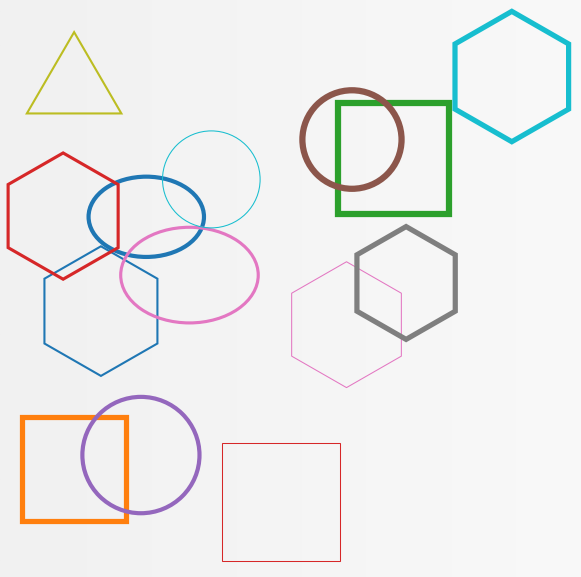[{"shape": "hexagon", "thickness": 1, "radius": 0.56, "center": [0.174, 0.46]}, {"shape": "oval", "thickness": 2, "radius": 0.5, "center": [0.252, 0.624]}, {"shape": "square", "thickness": 2.5, "radius": 0.45, "center": [0.128, 0.188]}, {"shape": "square", "thickness": 3, "radius": 0.48, "center": [0.677, 0.725]}, {"shape": "square", "thickness": 0.5, "radius": 0.51, "center": [0.484, 0.13]}, {"shape": "hexagon", "thickness": 1.5, "radius": 0.55, "center": [0.109, 0.625]}, {"shape": "circle", "thickness": 2, "radius": 0.5, "center": [0.242, 0.211]}, {"shape": "circle", "thickness": 3, "radius": 0.43, "center": [0.606, 0.758]}, {"shape": "hexagon", "thickness": 0.5, "radius": 0.54, "center": [0.596, 0.437]}, {"shape": "oval", "thickness": 1.5, "radius": 0.59, "center": [0.326, 0.523]}, {"shape": "hexagon", "thickness": 2.5, "radius": 0.49, "center": [0.699, 0.509]}, {"shape": "triangle", "thickness": 1, "radius": 0.47, "center": [0.128, 0.85]}, {"shape": "hexagon", "thickness": 2.5, "radius": 0.56, "center": [0.881, 0.867]}, {"shape": "circle", "thickness": 0.5, "radius": 0.42, "center": [0.364, 0.688]}]